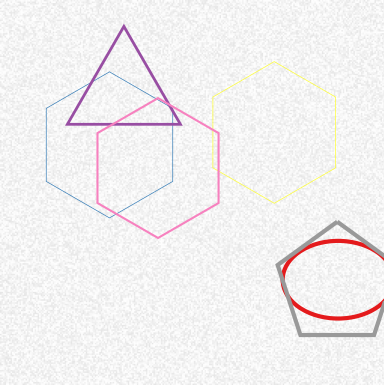[{"shape": "oval", "thickness": 3, "radius": 0.72, "center": [0.878, 0.273]}, {"shape": "hexagon", "thickness": 0.5, "radius": 0.95, "center": [0.284, 0.624]}, {"shape": "triangle", "thickness": 2, "radius": 0.85, "center": [0.322, 0.762]}, {"shape": "hexagon", "thickness": 0.5, "radius": 0.92, "center": [0.712, 0.656]}, {"shape": "hexagon", "thickness": 1.5, "radius": 0.91, "center": [0.41, 0.564]}, {"shape": "pentagon", "thickness": 3, "radius": 0.81, "center": [0.876, 0.261]}]